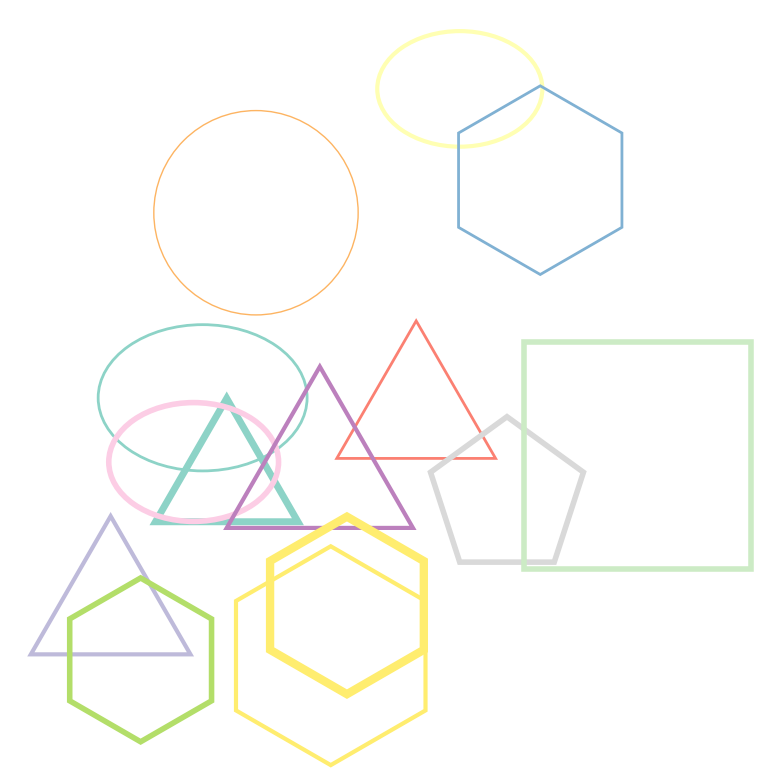[{"shape": "triangle", "thickness": 2.5, "radius": 0.53, "center": [0.294, 0.376]}, {"shape": "oval", "thickness": 1, "radius": 0.68, "center": [0.263, 0.483]}, {"shape": "oval", "thickness": 1.5, "radius": 0.54, "center": [0.597, 0.885]}, {"shape": "triangle", "thickness": 1.5, "radius": 0.6, "center": [0.144, 0.21]}, {"shape": "triangle", "thickness": 1, "radius": 0.6, "center": [0.54, 0.464]}, {"shape": "hexagon", "thickness": 1, "radius": 0.61, "center": [0.702, 0.766]}, {"shape": "circle", "thickness": 0.5, "radius": 0.66, "center": [0.332, 0.724]}, {"shape": "hexagon", "thickness": 2, "radius": 0.53, "center": [0.183, 0.143]}, {"shape": "oval", "thickness": 2, "radius": 0.55, "center": [0.252, 0.4]}, {"shape": "pentagon", "thickness": 2, "radius": 0.52, "center": [0.658, 0.354]}, {"shape": "triangle", "thickness": 1.5, "radius": 0.7, "center": [0.415, 0.384]}, {"shape": "square", "thickness": 2, "radius": 0.74, "center": [0.828, 0.408]}, {"shape": "hexagon", "thickness": 1.5, "radius": 0.71, "center": [0.43, 0.148]}, {"shape": "hexagon", "thickness": 3, "radius": 0.58, "center": [0.451, 0.214]}]